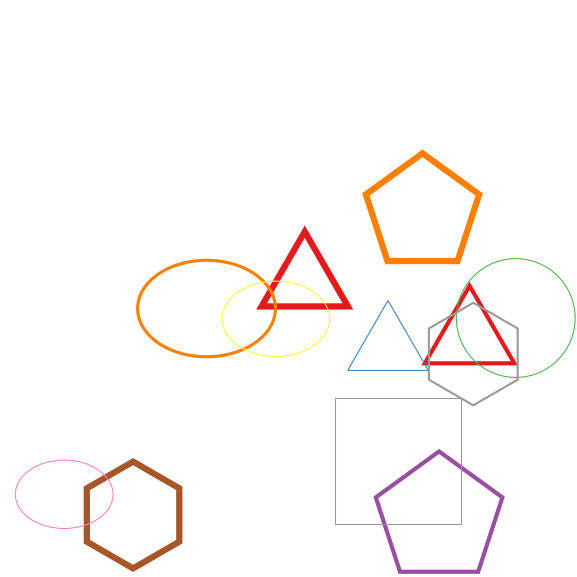[{"shape": "triangle", "thickness": 3, "radius": 0.43, "center": [0.528, 0.512]}, {"shape": "triangle", "thickness": 2, "radius": 0.45, "center": [0.813, 0.415]}, {"shape": "triangle", "thickness": 0.5, "radius": 0.4, "center": [0.672, 0.398]}, {"shape": "circle", "thickness": 0.5, "radius": 0.51, "center": [0.893, 0.448]}, {"shape": "pentagon", "thickness": 2, "radius": 0.58, "center": [0.76, 0.102]}, {"shape": "pentagon", "thickness": 3, "radius": 0.52, "center": [0.732, 0.631]}, {"shape": "oval", "thickness": 1.5, "radius": 0.6, "center": [0.358, 0.465]}, {"shape": "oval", "thickness": 0.5, "radius": 0.47, "center": [0.478, 0.447]}, {"shape": "hexagon", "thickness": 3, "radius": 0.46, "center": [0.23, 0.107]}, {"shape": "oval", "thickness": 0.5, "radius": 0.42, "center": [0.111, 0.143]}, {"shape": "hexagon", "thickness": 1, "radius": 0.44, "center": [0.82, 0.386]}, {"shape": "square", "thickness": 0.5, "radius": 0.55, "center": [0.69, 0.201]}]